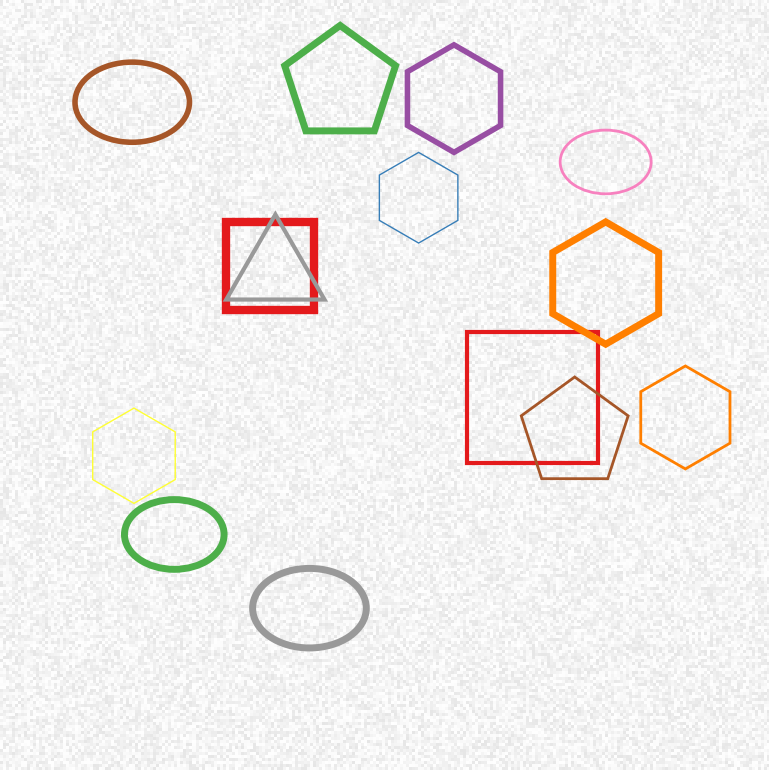[{"shape": "square", "thickness": 1.5, "radius": 0.43, "center": [0.692, 0.483]}, {"shape": "square", "thickness": 3, "radius": 0.29, "center": [0.351, 0.655]}, {"shape": "hexagon", "thickness": 0.5, "radius": 0.29, "center": [0.544, 0.743]}, {"shape": "oval", "thickness": 2.5, "radius": 0.32, "center": [0.226, 0.306]}, {"shape": "pentagon", "thickness": 2.5, "radius": 0.38, "center": [0.442, 0.891]}, {"shape": "hexagon", "thickness": 2, "radius": 0.35, "center": [0.59, 0.872]}, {"shape": "hexagon", "thickness": 1, "radius": 0.33, "center": [0.89, 0.458]}, {"shape": "hexagon", "thickness": 2.5, "radius": 0.4, "center": [0.787, 0.632]}, {"shape": "hexagon", "thickness": 0.5, "radius": 0.31, "center": [0.174, 0.408]}, {"shape": "oval", "thickness": 2, "radius": 0.37, "center": [0.172, 0.867]}, {"shape": "pentagon", "thickness": 1, "radius": 0.37, "center": [0.746, 0.437]}, {"shape": "oval", "thickness": 1, "radius": 0.3, "center": [0.787, 0.79]}, {"shape": "oval", "thickness": 2.5, "radius": 0.37, "center": [0.402, 0.21]}, {"shape": "triangle", "thickness": 1.5, "radius": 0.37, "center": [0.358, 0.648]}]